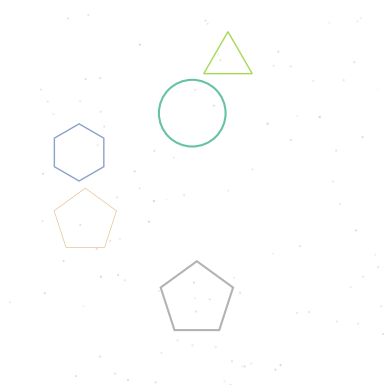[{"shape": "circle", "thickness": 1.5, "radius": 0.43, "center": [0.499, 0.706]}, {"shape": "hexagon", "thickness": 1, "radius": 0.37, "center": [0.205, 0.604]}, {"shape": "triangle", "thickness": 1, "radius": 0.36, "center": [0.592, 0.845]}, {"shape": "pentagon", "thickness": 0.5, "radius": 0.43, "center": [0.222, 0.426]}, {"shape": "pentagon", "thickness": 1.5, "radius": 0.49, "center": [0.511, 0.223]}]